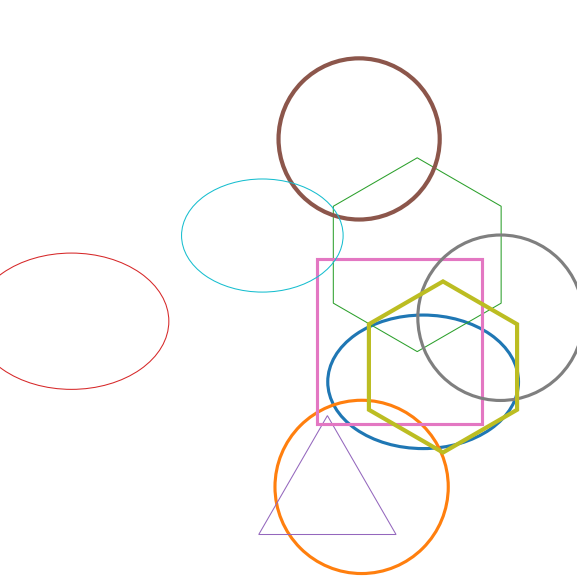[{"shape": "oval", "thickness": 1.5, "radius": 0.83, "center": [0.733, 0.338]}, {"shape": "circle", "thickness": 1.5, "radius": 0.75, "center": [0.626, 0.156]}, {"shape": "hexagon", "thickness": 0.5, "radius": 0.84, "center": [0.722, 0.558]}, {"shape": "oval", "thickness": 0.5, "radius": 0.84, "center": [0.124, 0.443]}, {"shape": "triangle", "thickness": 0.5, "radius": 0.69, "center": [0.567, 0.142]}, {"shape": "circle", "thickness": 2, "radius": 0.7, "center": [0.622, 0.759]}, {"shape": "square", "thickness": 1.5, "radius": 0.71, "center": [0.692, 0.408]}, {"shape": "circle", "thickness": 1.5, "radius": 0.72, "center": [0.867, 0.449]}, {"shape": "hexagon", "thickness": 2, "radius": 0.74, "center": [0.767, 0.364]}, {"shape": "oval", "thickness": 0.5, "radius": 0.7, "center": [0.454, 0.591]}]